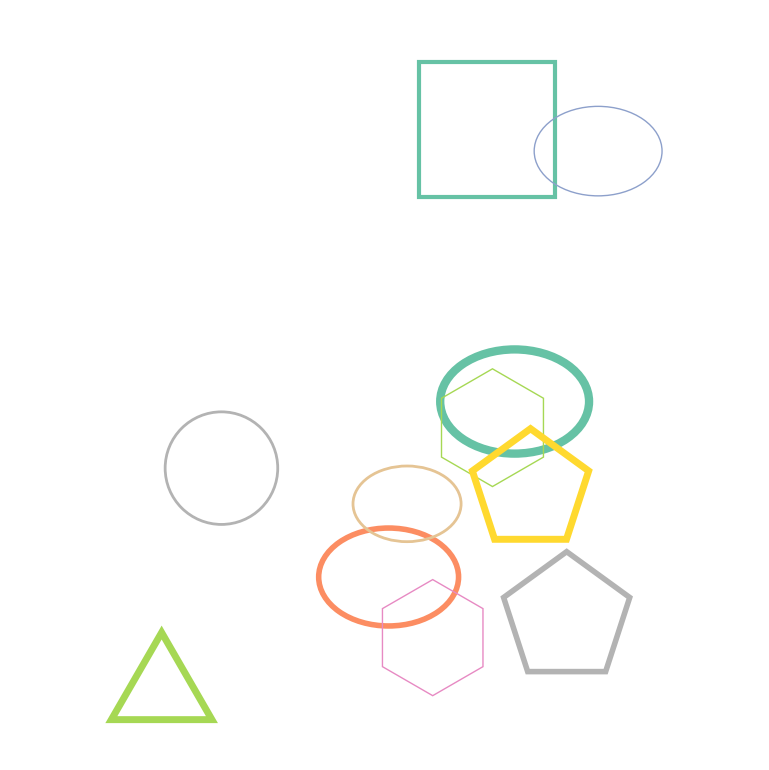[{"shape": "square", "thickness": 1.5, "radius": 0.44, "center": [0.633, 0.832]}, {"shape": "oval", "thickness": 3, "radius": 0.48, "center": [0.668, 0.479]}, {"shape": "oval", "thickness": 2, "radius": 0.45, "center": [0.505, 0.251]}, {"shape": "oval", "thickness": 0.5, "radius": 0.42, "center": [0.777, 0.804]}, {"shape": "hexagon", "thickness": 0.5, "radius": 0.38, "center": [0.562, 0.172]}, {"shape": "triangle", "thickness": 2.5, "radius": 0.38, "center": [0.21, 0.103]}, {"shape": "hexagon", "thickness": 0.5, "radius": 0.38, "center": [0.64, 0.445]}, {"shape": "pentagon", "thickness": 2.5, "radius": 0.4, "center": [0.689, 0.364]}, {"shape": "oval", "thickness": 1, "radius": 0.35, "center": [0.529, 0.346]}, {"shape": "pentagon", "thickness": 2, "radius": 0.43, "center": [0.736, 0.197]}, {"shape": "circle", "thickness": 1, "radius": 0.37, "center": [0.288, 0.392]}]